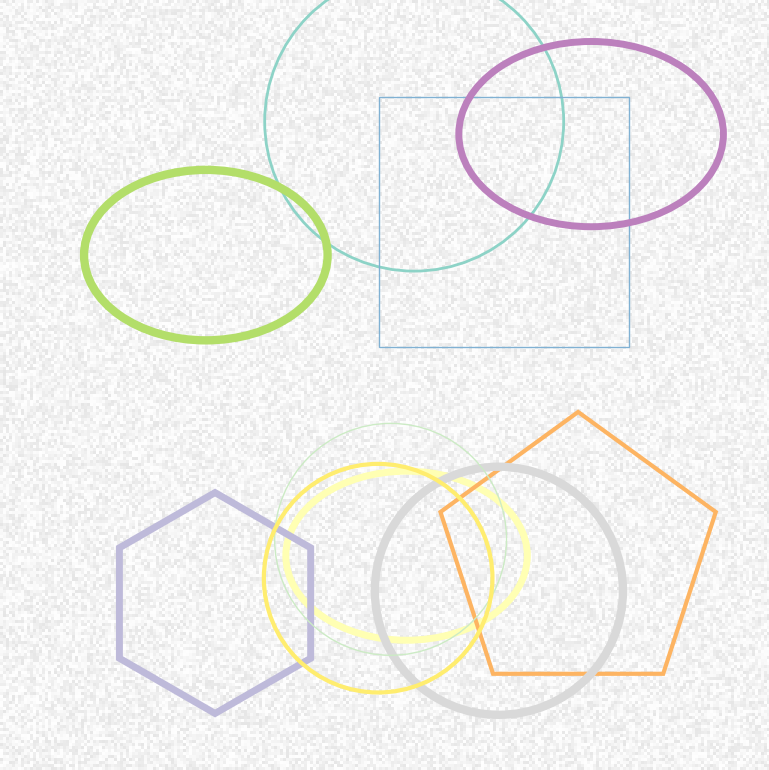[{"shape": "circle", "thickness": 1, "radius": 0.97, "center": [0.538, 0.842]}, {"shape": "oval", "thickness": 2.5, "radius": 0.78, "center": [0.528, 0.278]}, {"shape": "hexagon", "thickness": 2.5, "radius": 0.72, "center": [0.279, 0.217]}, {"shape": "square", "thickness": 0.5, "radius": 0.81, "center": [0.655, 0.711]}, {"shape": "pentagon", "thickness": 1.5, "radius": 0.94, "center": [0.751, 0.277]}, {"shape": "oval", "thickness": 3, "radius": 0.79, "center": [0.267, 0.669]}, {"shape": "circle", "thickness": 3, "radius": 0.81, "center": [0.648, 0.233]}, {"shape": "oval", "thickness": 2.5, "radius": 0.86, "center": [0.768, 0.826]}, {"shape": "circle", "thickness": 0.5, "radius": 0.75, "center": [0.507, 0.3]}, {"shape": "circle", "thickness": 1.5, "radius": 0.74, "center": [0.491, 0.249]}]